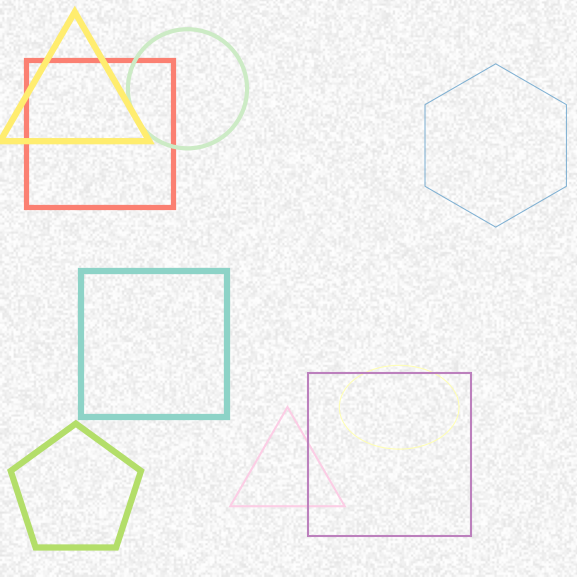[{"shape": "square", "thickness": 3, "radius": 0.63, "center": [0.266, 0.403]}, {"shape": "oval", "thickness": 0.5, "radius": 0.52, "center": [0.691, 0.294]}, {"shape": "square", "thickness": 2.5, "radius": 0.63, "center": [0.172, 0.768]}, {"shape": "hexagon", "thickness": 0.5, "radius": 0.71, "center": [0.858, 0.747]}, {"shape": "pentagon", "thickness": 3, "radius": 0.59, "center": [0.131, 0.147]}, {"shape": "triangle", "thickness": 1, "radius": 0.57, "center": [0.498, 0.18]}, {"shape": "square", "thickness": 1, "radius": 0.71, "center": [0.674, 0.212]}, {"shape": "circle", "thickness": 2, "radius": 0.52, "center": [0.325, 0.845]}, {"shape": "triangle", "thickness": 3, "radius": 0.75, "center": [0.129, 0.829]}]